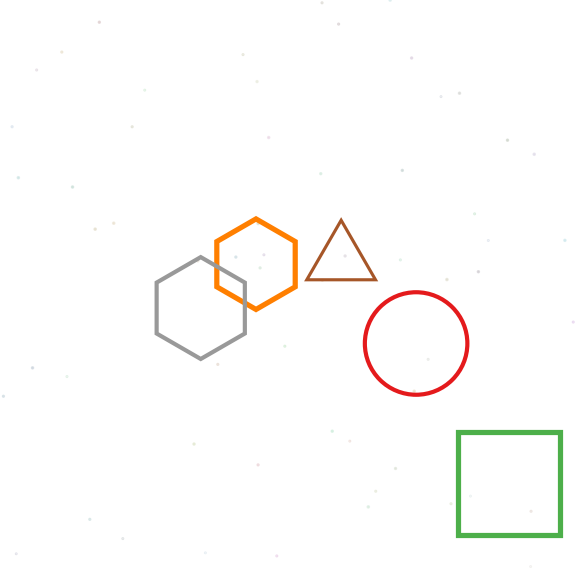[{"shape": "circle", "thickness": 2, "radius": 0.44, "center": [0.721, 0.404]}, {"shape": "square", "thickness": 2.5, "radius": 0.45, "center": [0.881, 0.162]}, {"shape": "hexagon", "thickness": 2.5, "radius": 0.39, "center": [0.443, 0.542]}, {"shape": "triangle", "thickness": 1.5, "radius": 0.34, "center": [0.591, 0.549]}, {"shape": "hexagon", "thickness": 2, "radius": 0.44, "center": [0.348, 0.466]}]